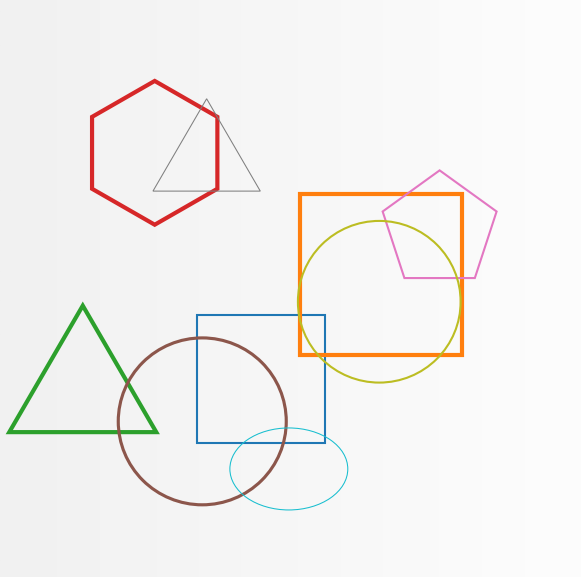[{"shape": "square", "thickness": 1, "radius": 0.55, "center": [0.449, 0.343]}, {"shape": "square", "thickness": 2, "radius": 0.7, "center": [0.655, 0.524]}, {"shape": "triangle", "thickness": 2, "radius": 0.73, "center": [0.142, 0.324]}, {"shape": "hexagon", "thickness": 2, "radius": 0.62, "center": [0.266, 0.734]}, {"shape": "circle", "thickness": 1.5, "radius": 0.72, "center": [0.348, 0.27]}, {"shape": "pentagon", "thickness": 1, "radius": 0.52, "center": [0.756, 0.601]}, {"shape": "triangle", "thickness": 0.5, "radius": 0.53, "center": [0.355, 0.722]}, {"shape": "circle", "thickness": 1, "radius": 0.7, "center": [0.653, 0.477]}, {"shape": "oval", "thickness": 0.5, "radius": 0.51, "center": [0.497, 0.187]}]